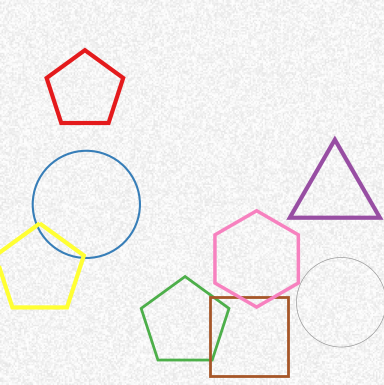[{"shape": "pentagon", "thickness": 3, "radius": 0.52, "center": [0.221, 0.765]}, {"shape": "circle", "thickness": 1.5, "radius": 0.7, "center": [0.224, 0.469]}, {"shape": "pentagon", "thickness": 2, "radius": 0.6, "center": [0.481, 0.162]}, {"shape": "triangle", "thickness": 3, "radius": 0.68, "center": [0.87, 0.502]}, {"shape": "pentagon", "thickness": 3, "radius": 0.6, "center": [0.103, 0.299]}, {"shape": "square", "thickness": 2, "radius": 0.51, "center": [0.647, 0.127]}, {"shape": "hexagon", "thickness": 2.5, "radius": 0.63, "center": [0.667, 0.327]}, {"shape": "circle", "thickness": 0.5, "radius": 0.58, "center": [0.886, 0.215]}]